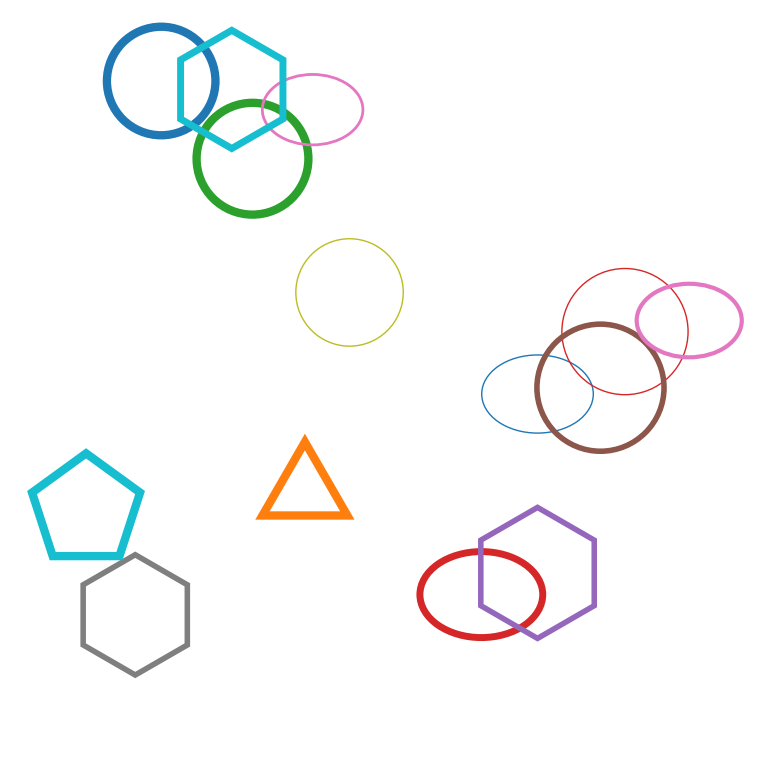[{"shape": "circle", "thickness": 3, "radius": 0.35, "center": [0.209, 0.895]}, {"shape": "oval", "thickness": 0.5, "radius": 0.36, "center": [0.698, 0.488]}, {"shape": "triangle", "thickness": 3, "radius": 0.32, "center": [0.396, 0.362]}, {"shape": "circle", "thickness": 3, "radius": 0.36, "center": [0.328, 0.794]}, {"shape": "oval", "thickness": 2.5, "radius": 0.4, "center": [0.625, 0.228]}, {"shape": "circle", "thickness": 0.5, "radius": 0.41, "center": [0.812, 0.569]}, {"shape": "hexagon", "thickness": 2, "radius": 0.43, "center": [0.698, 0.256]}, {"shape": "circle", "thickness": 2, "radius": 0.41, "center": [0.78, 0.497]}, {"shape": "oval", "thickness": 1.5, "radius": 0.34, "center": [0.895, 0.584]}, {"shape": "oval", "thickness": 1, "radius": 0.33, "center": [0.406, 0.858]}, {"shape": "hexagon", "thickness": 2, "radius": 0.39, "center": [0.176, 0.201]}, {"shape": "circle", "thickness": 0.5, "radius": 0.35, "center": [0.454, 0.62]}, {"shape": "pentagon", "thickness": 3, "radius": 0.37, "center": [0.112, 0.337]}, {"shape": "hexagon", "thickness": 2.5, "radius": 0.38, "center": [0.301, 0.884]}]